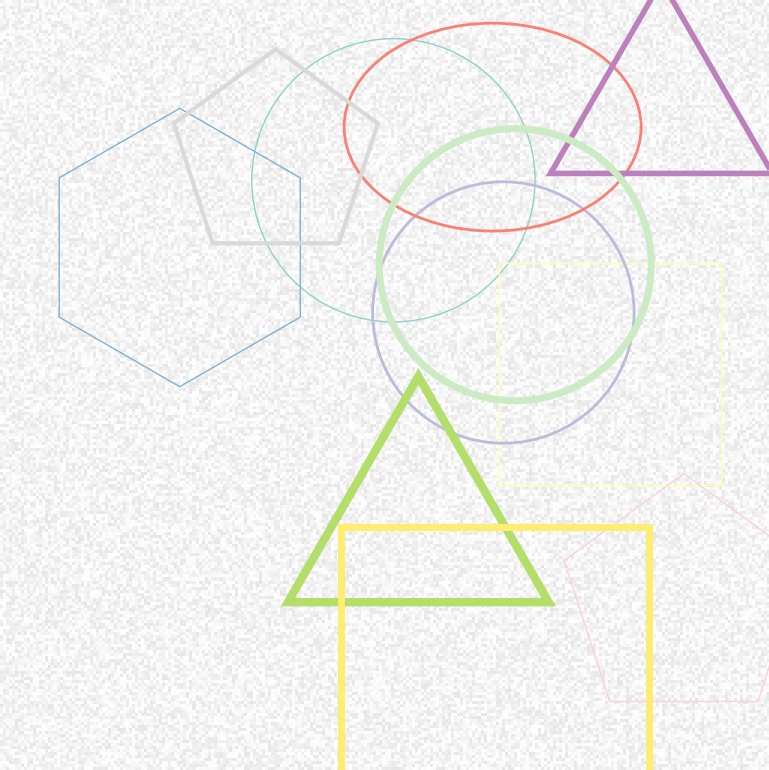[{"shape": "circle", "thickness": 0.5, "radius": 0.92, "center": [0.511, 0.766]}, {"shape": "square", "thickness": 0.5, "radius": 0.72, "center": [0.793, 0.514]}, {"shape": "circle", "thickness": 1, "radius": 0.85, "center": [0.654, 0.594]}, {"shape": "oval", "thickness": 1, "radius": 0.96, "center": [0.64, 0.835]}, {"shape": "hexagon", "thickness": 0.5, "radius": 0.9, "center": [0.233, 0.679]}, {"shape": "triangle", "thickness": 3, "radius": 0.98, "center": [0.543, 0.316]}, {"shape": "pentagon", "thickness": 0.5, "radius": 0.82, "center": [0.888, 0.221]}, {"shape": "pentagon", "thickness": 1.5, "radius": 0.7, "center": [0.358, 0.797]}, {"shape": "triangle", "thickness": 2, "radius": 0.83, "center": [0.859, 0.858]}, {"shape": "circle", "thickness": 2.5, "radius": 0.88, "center": [0.669, 0.656]}, {"shape": "square", "thickness": 2.5, "radius": 1.0, "center": [0.643, 0.116]}]